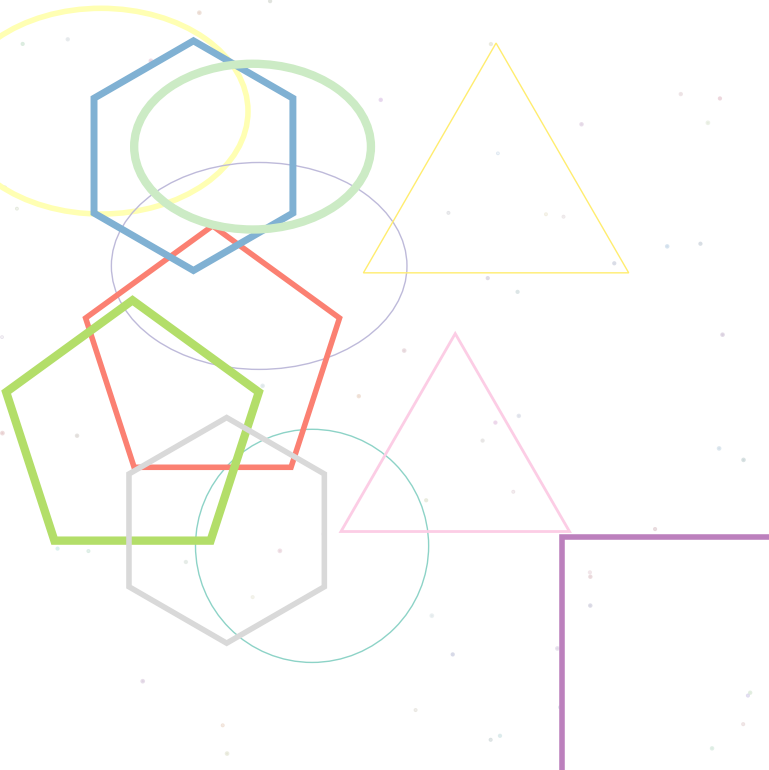[{"shape": "circle", "thickness": 0.5, "radius": 0.76, "center": [0.405, 0.291]}, {"shape": "oval", "thickness": 2, "radius": 0.95, "center": [0.131, 0.856]}, {"shape": "oval", "thickness": 0.5, "radius": 0.96, "center": [0.337, 0.655]}, {"shape": "pentagon", "thickness": 2, "radius": 0.87, "center": [0.276, 0.533]}, {"shape": "hexagon", "thickness": 2.5, "radius": 0.75, "center": [0.251, 0.798]}, {"shape": "pentagon", "thickness": 3, "radius": 0.86, "center": [0.172, 0.437]}, {"shape": "triangle", "thickness": 1, "radius": 0.86, "center": [0.591, 0.395]}, {"shape": "hexagon", "thickness": 2, "radius": 0.73, "center": [0.294, 0.311]}, {"shape": "square", "thickness": 2, "radius": 0.82, "center": [0.894, 0.138]}, {"shape": "oval", "thickness": 3, "radius": 0.77, "center": [0.328, 0.81]}, {"shape": "triangle", "thickness": 0.5, "radius": 0.99, "center": [0.644, 0.745]}]